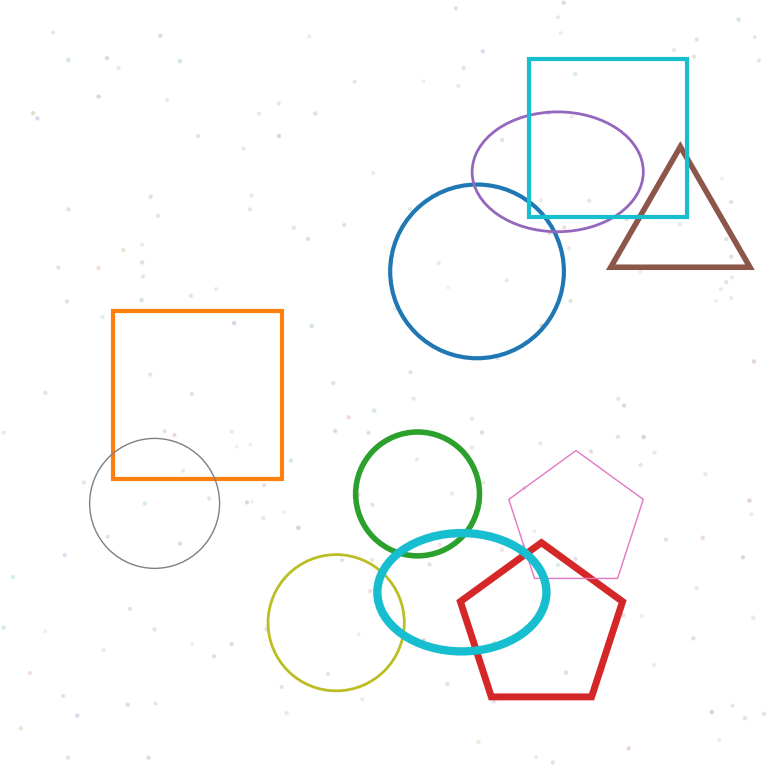[{"shape": "circle", "thickness": 1.5, "radius": 0.56, "center": [0.62, 0.648]}, {"shape": "square", "thickness": 1.5, "radius": 0.55, "center": [0.256, 0.487]}, {"shape": "circle", "thickness": 2, "radius": 0.4, "center": [0.542, 0.359]}, {"shape": "pentagon", "thickness": 2.5, "radius": 0.55, "center": [0.703, 0.185]}, {"shape": "oval", "thickness": 1, "radius": 0.56, "center": [0.724, 0.777]}, {"shape": "triangle", "thickness": 2, "radius": 0.52, "center": [0.884, 0.705]}, {"shape": "pentagon", "thickness": 0.5, "radius": 0.46, "center": [0.748, 0.323]}, {"shape": "circle", "thickness": 0.5, "radius": 0.42, "center": [0.201, 0.346]}, {"shape": "circle", "thickness": 1, "radius": 0.44, "center": [0.437, 0.191]}, {"shape": "oval", "thickness": 3, "radius": 0.55, "center": [0.6, 0.231]}, {"shape": "square", "thickness": 1.5, "radius": 0.51, "center": [0.79, 0.821]}]